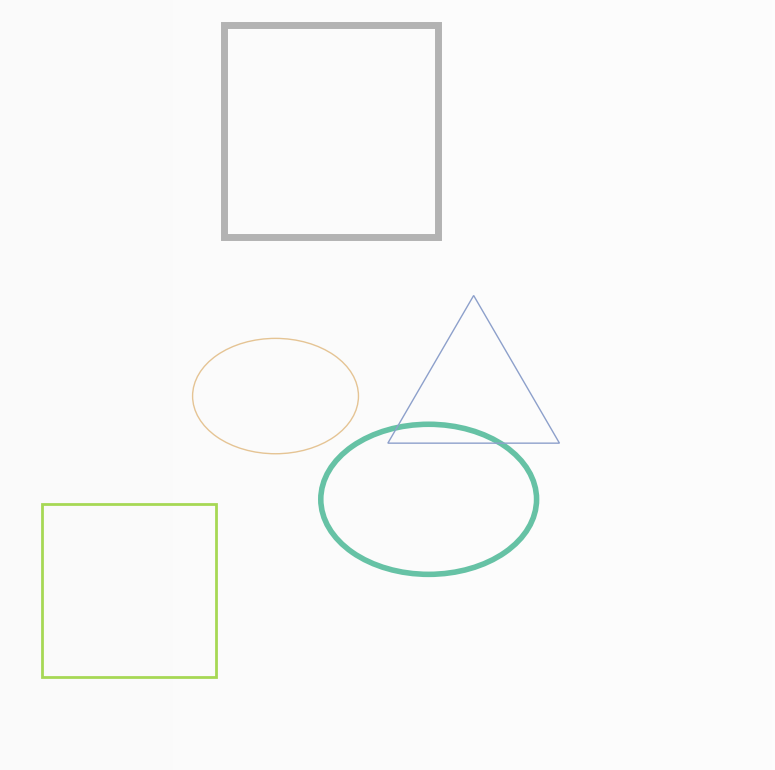[{"shape": "oval", "thickness": 2, "radius": 0.7, "center": [0.553, 0.352]}, {"shape": "triangle", "thickness": 0.5, "radius": 0.64, "center": [0.611, 0.488]}, {"shape": "square", "thickness": 1, "radius": 0.56, "center": [0.167, 0.234]}, {"shape": "oval", "thickness": 0.5, "radius": 0.54, "center": [0.356, 0.486]}, {"shape": "square", "thickness": 2.5, "radius": 0.69, "center": [0.427, 0.83]}]